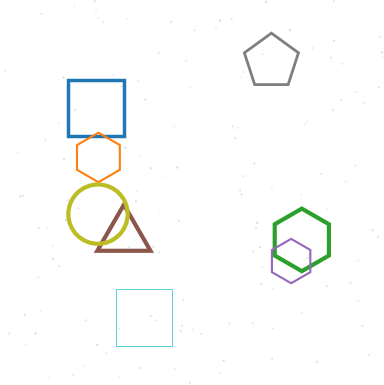[{"shape": "square", "thickness": 2.5, "radius": 0.36, "center": [0.25, 0.72]}, {"shape": "hexagon", "thickness": 1.5, "radius": 0.32, "center": [0.256, 0.591]}, {"shape": "hexagon", "thickness": 3, "radius": 0.41, "center": [0.784, 0.377]}, {"shape": "hexagon", "thickness": 1.5, "radius": 0.29, "center": [0.756, 0.322]}, {"shape": "triangle", "thickness": 3, "radius": 0.4, "center": [0.322, 0.388]}, {"shape": "pentagon", "thickness": 2, "radius": 0.37, "center": [0.705, 0.84]}, {"shape": "circle", "thickness": 3, "radius": 0.39, "center": [0.255, 0.444]}, {"shape": "square", "thickness": 0.5, "radius": 0.37, "center": [0.374, 0.175]}]